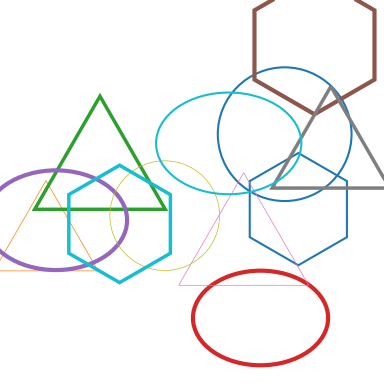[{"shape": "circle", "thickness": 1.5, "radius": 0.87, "center": [0.739, 0.651]}, {"shape": "hexagon", "thickness": 1.5, "radius": 0.73, "center": [0.775, 0.457]}, {"shape": "triangle", "thickness": 0.5, "radius": 0.78, "center": [0.119, 0.375]}, {"shape": "triangle", "thickness": 2.5, "radius": 0.98, "center": [0.26, 0.554]}, {"shape": "oval", "thickness": 3, "radius": 0.88, "center": [0.677, 0.174]}, {"shape": "oval", "thickness": 3, "radius": 0.92, "center": [0.145, 0.428]}, {"shape": "hexagon", "thickness": 3, "radius": 0.9, "center": [0.817, 0.883]}, {"shape": "triangle", "thickness": 0.5, "radius": 0.97, "center": [0.633, 0.356]}, {"shape": "triangle", "thickness": 2.5, "radius": 0.88, "center": [0.859, 0.6]}, {"shape": "circle", "thickness": 0.5, "radius": 0.71, "center": [0.428, 0.44]}, {"shape": "oval", "thickness": 1.5, "radius": 0.94, "center": [0.594, 0.628]}, {"shape": "hexagon", "thickness": 2.5, "radius": 0.76, "center": [0.311, 0.418]}]